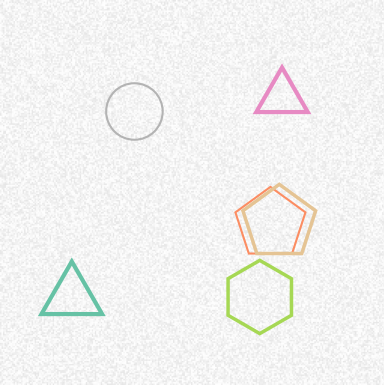[{"shape": "triangle", "thickness": 3, "radius": 0.45, "center": [0.186, 0.23]}, {"shape": "pentagon", "thickness": 1.5, "radius": 0.48, "center": [0.702, 0.419]}, {"shape": "triangle", "thickness": 3, "radius": 0.39, "center": [0.733, 0.748]}, {"shape": "hexagon", "thickness": 2.5, "radius": 0.48, "center": [0.675, 0.229]}, {"shape": "pentagon", "thickness": 2.5, "radius": 0.5, "center": [0.725, 0.422]}, {"shape": "circle", "thickness": 1.5, "radius": 0.37, "center": [0.349, 0.71]}]